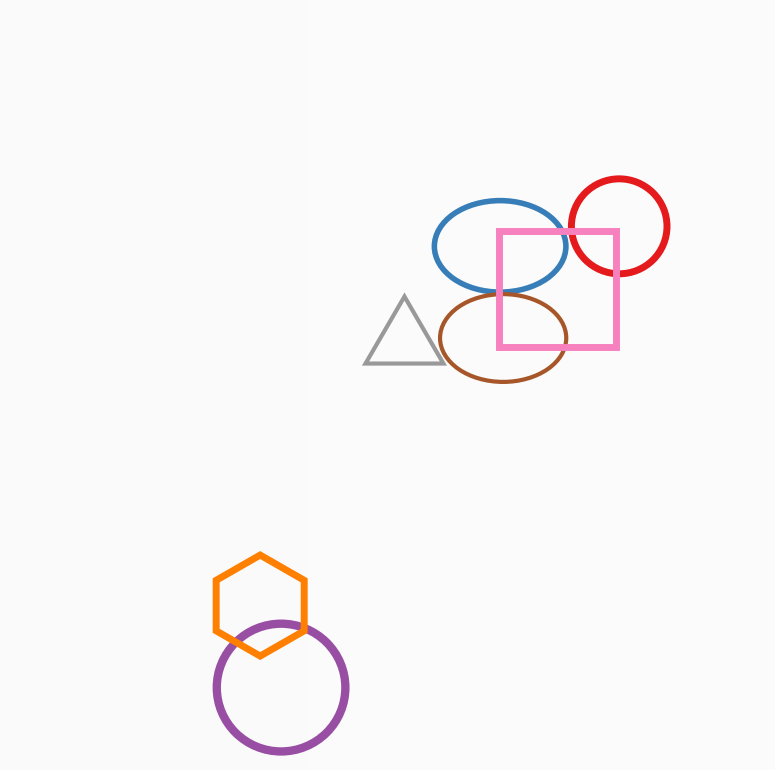[{"shape": "circle", "thickness": 2.5, "radius": 0.31, "center": [0.799, 0.706]}, {"shape": "oval", "thickness": 2, "radius": 0.42, "center": [0.645, 0.68]}, {"shape": "circle", "thickness": 3, "radius": 0.41, "center": [0.363, 0.107]}, {"shape": "hexagon", "thickness": 2.5, "radius": 0.33, "center": [0.336, 0.214]}, {"shape": "oval", "thickness": 1.5, "radius": 0.41, "center": [0.649, 0.561]}, {"shape": "square", "thickness": 2.5, "radius": 0.38, "center": [0.719, 0.625]}, {"shape": "triangle", "thickness": 1.5, "radius": 0.29, "center": [0.522, 0.557]}]